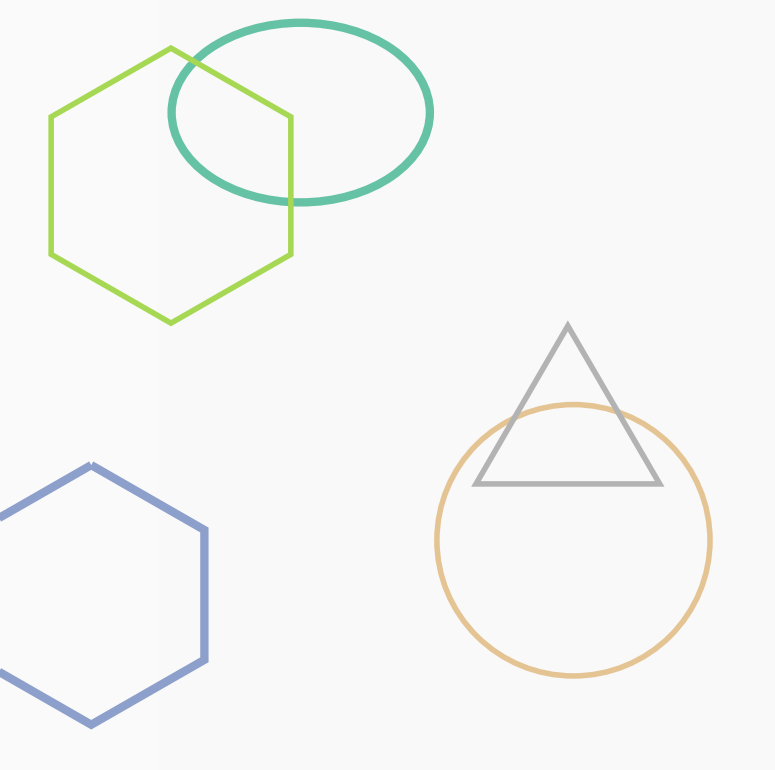[{"shape": "oval", "thickness": 3, "radius": 0.83, "center": [0.388, 0.854]}, {"shape": "hexagon", "thickness": 3, "radius": 0.84, "center": [0.118, 0.227]}, {"shape": "hexagon", "thickness": 2, "radius": 0.89, "center": [0.221, 0.759]}, {"shape": "circle", "thickness": 2, "radius": 0.88, "center": [0.74, 0.298]}, {"shape": "triangle", "thickness": 2, "radius": 0.68, "center": [0.733, 0.44]}]